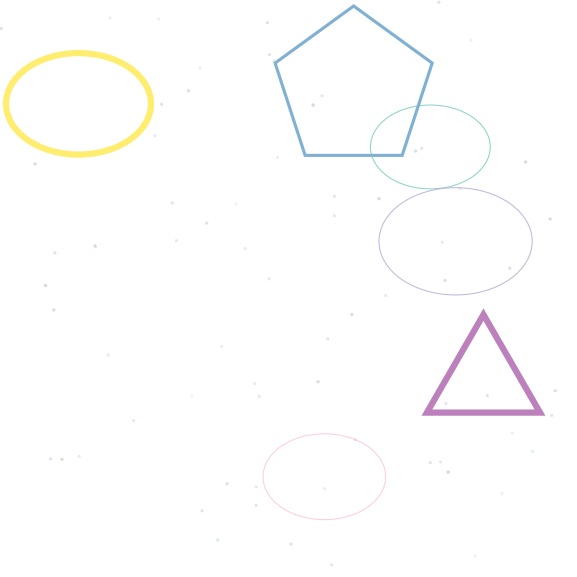[{"shape": "oval", "thickness": 0.5, "radius": 0.52, "center": [0.745, 0.745]}, {"shape": "oval", "thickness": 0.5, "radius": 0.66, "center": [0.789, 0.581]}, {"shape": "pentagon", "thickness": 1.5, "radius": 0.71, "center": [0.612, 0.846]}, {"shape": "oval", "thickness": 0.5, "radius": 0.53, "center": [0.562, 0.174]}, {"shape": "triangle", "thickness": 3, "radius": 0.57, "center": [0.837, 0.341]}, {"shape": "oval", "thickness": 3, "radius": 0.63, "center": [0.136, 0.819]}]